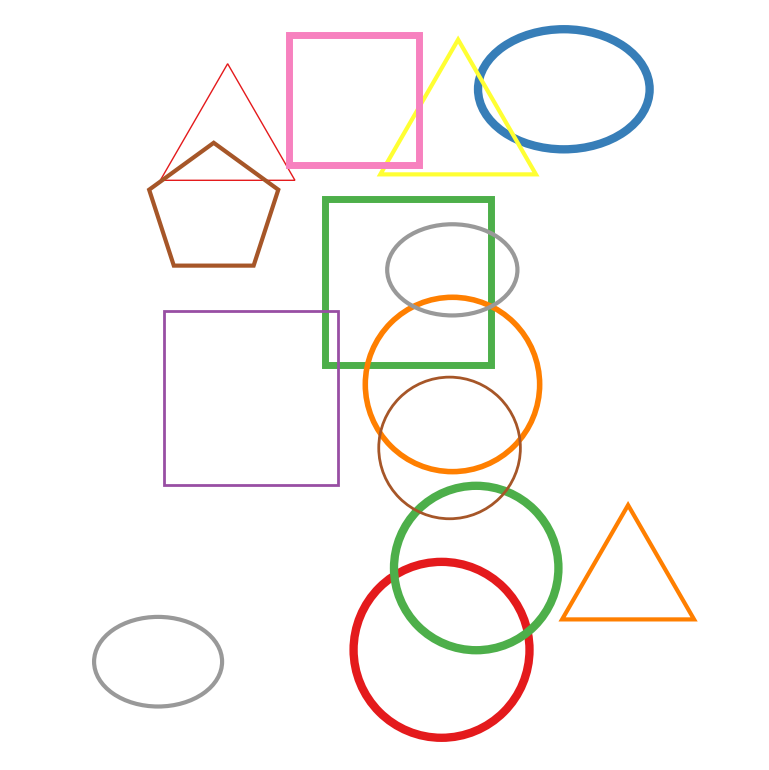[{"shape": "triangle", "thickness": 0.5, "radius": 0.5, "center": [0.296, 0.816]}, {"shape": "circle", "thickness": 3, "radius": 0.57, "center": [0.573, 0.156]}, {"shape": "oval", "thickness": 3, "radius": 0.56, "center": [0.732, 0.884]}, {"shape": "square", "thickness": 2.5, "radius": 0.54, "center": [0.53, 0.634]}, {"shape": "circle", "thickness": 3, "radius": 0.53, "center": [0.618, 0.262]}, {"shape": "square", "thickness": 1, "radius": 0.57, "center": [0.326, 0.483]}, {"shape": "circle", "thickness": 2, "radius": 0.57, "center": [0.588, 0.501]}, {"shape": "triangle", "thickness": 1.5, "radius": 0.49, "center": [0.816, 0.245]}, {"shape": "triangle", "thickness": 1.5, "radius": 0.58, "center": [0.595, 0.832]}, {"shape": "pentagon", "thickness": 1.5, "radius": 0.44, "center": [0.278, 0.726]}, {"shape": "circle", "thickness": 1, "radius": 0.46, "center": [0.584, 0.418]}, {"shape": "square", "thickness": 2.5, "radius": 0.42, "center": [0.459, 0.871]}, {"shape": "oval", "thickness": 1.5, "radius": 0.42, "center": [0.587, 0.65]}, {"shape": "oval", "thickness": 1.5, "radius": 0.42, "center": [0.205, 0.141]}]